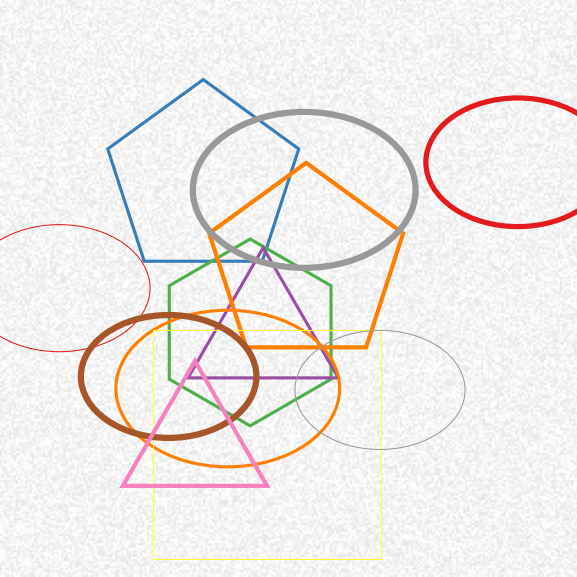[{"shape": "oval", "thickness": 2.5, "radius": 0.8, "center": [0.897, 0.718]}, {"shape": "oval", "thickness": 0.5, "radius": 0.79, "center": [0.103, 0.5]}, {"shape": "pentagon", "thickness": 1.5, "radius": 0.87, "center": [0.352, 0.687]}, {"shape": "hexagon", "thickness": 1.5, "radius": 0.81, "center": [0.433, 0.424]}, {"shape": "triangle", "thickness": 1.5, "radius": 0.75, "center": [0.456, 0.42]}, {"shape": "oval", "thickness": 1.5, "radius": 0.97, "center": [0.394, 0.326]}, {"shape": "pentagon", "thickness": 2, "radius": 0.88, "center": [0.53, 0.541]}, {"shape": "square", "thickness": 0.5, "radius": 0.99, "center": [0.462, 0.229]}, {"shape": "oval", "thickness": 3, "radius": 0.76, "center": [0.292, 0.347]}, {"shape": "triangle", "thickness": 2, "radius": 0.72, "center": [0.338, 0.23]}, {"shape": "oval", "thickness": 3, "radius": 0.96, "center": [0.527, 0.67]}, {"shape": "oval", "thickness": 0.5, "radius": 0.74, "center": [0.658, 0.324]}]